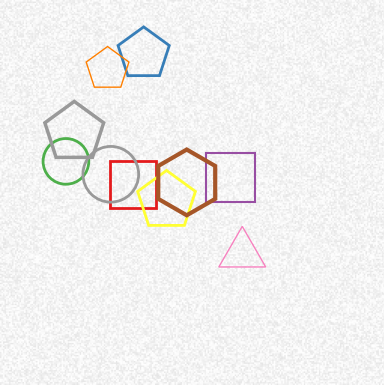[{"shape": "square", "thickness": 2, "radius": 0.3, "center": [0.345, 0.521]}, {"shape": "pentagon", "thickness": 2, "radius": 0.35, "center": [0.373, 0.86]}, {"shape": "circle", "thickness": 2, "radius": 0.3, "center": [0.171, 0.581]}, {"shape": "square", "thickness": 1.5, "radius": 0.32, "center": [0.599, 0.54]}, {"shape": "pentagon", "thickness": 1, "radius": 0.29, "center": [0.279, 0.821]}, {"shape": "pentagon", "thickness": 2, "radius": 0.39, "center": [0.433, 0.478]}, {"shape": "hexagon", "thickness": 3, "radius": 0.43, "center": [0.485, 0.526]}, {"shape": "triangle", "thickness": 1, "radius": 0.35, "center": [0.629, 0.342]}, {"shape": "circle", "thickness": 2, "radius": 0.36, "center": [0.288, 0.547]}, {"shape": "pentagon", "thickness": 2.5, "radius": 0.4, "center": [0.193, 0.656]}]